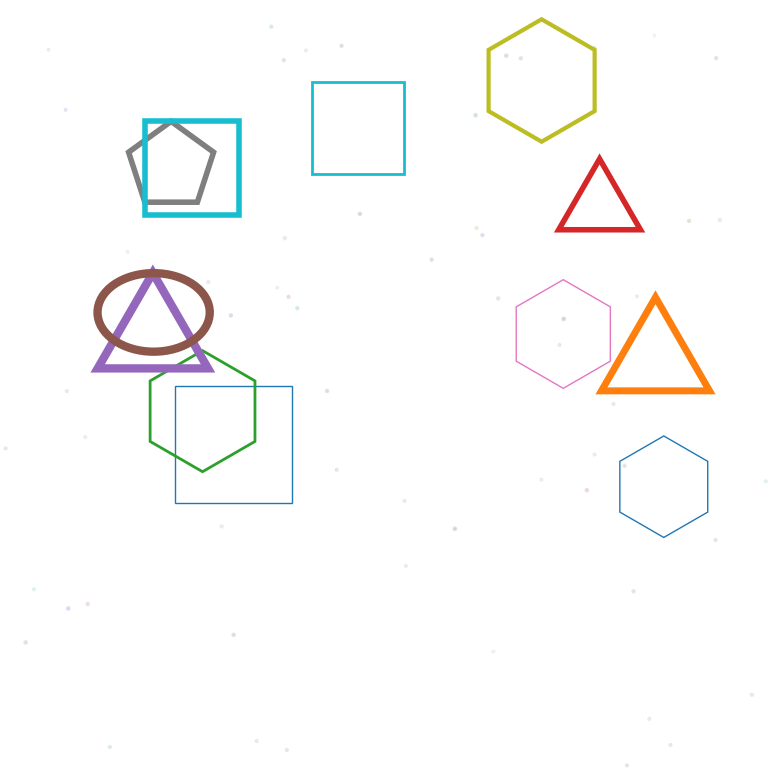[{"shape": "hexagon", "thickness": 0.5, "radius": 0.33, "center": [0.862, 0.368]}, {"shape": "square", "thickness": 0.5, "radius": 0.38, "center": [0.303, 0.423]}, {"shape": "triangle", "thickness": 2.5, "radius": 0.41, "center": [0.851, 0.533]}, {"shape": "hexagon", "thickness": 1, "radius": 0.39, "center": [0.263, 0.466]}, {"shape": "triangle", "thickness": 2, "radius": 0.31, "center": [0.779, 0.732]}, {"shape": "triangle", "thickness": 3, "radius": 0.41, "center": [0.199, 0.563]}, {"shape": "oval", "thickness": 3, "radius": 0.36, "center": [0.2, 0.594]}, {"shape": "hexagon", "thickness": 0.5, "radius": 0.35, "center": [0.732, 0.566]}, {"shape": "pentagon", "thickness": 2, "radius": 0.29, "center": [0.222, 0.784]}, {"shape": "hexagon", "thickness": 1.5, "radius": 0.4, "center": [0.703, 0.895]}, {"shape": "square", "thickness": 1, "radius": 0.3, "center": [0.465, 0.833]}, {"shape": "square", "thickness": 2, "radius": 0.31, "center": [0.249, 0.781]}]